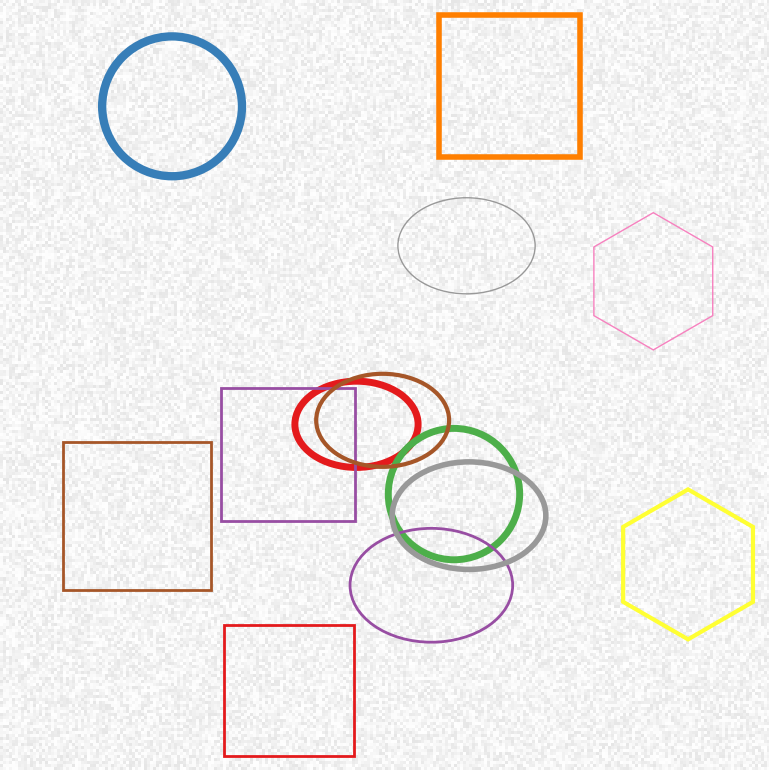[{"shape": "oval", "thickness": 2.5, "radius": 0.4, "center": [0.463, 0.449]}, {"shape": "square", "thickness": 1, "radius": 0.42, "center": [0.375, 0.103]}, {"shape": "circle", "thickness": 3, "radius": 0.45, "center": [0.223, 0.862]}, {"shape": "circle", "thickness": 2.5, "radius": 0.43, "center": [0.59, 0.358]}, {"shape": "oval", "thickness": 1, "radius": 0.53, "center": [0.56, 0.24]}, {"shape": "square", "thickness": 1, "radius": 0.43, "center": [0.374, 0.41]}, {"shape": "square", "thickness": 2, "radius": 0.46, "center": [0.662, 0.888]}, {"shape": "hexagon", "thickness": 1.5, "radius": 0.49, "center": [0.894, 0.267]}, {"shape": "oval", "thickness": 1.5, "radius": 0.43, "center": [0.497, 0.454]}, {"shape": "square", "thickness": 1, "radius": 0.48, "center": [0.178, 0.33]}, {"shape": "hexagon", "thickness": 0.5, "radius": 0.45, "center": [0.848, 0.635]}, {"shape": "oval", "thickness": 0.5, "radius": 0.45, "center": [0.606, 0.681]}, {"shape": "oval", "thickness": 2, "radius": 0.5, "center": [0.609, 0.33]}]